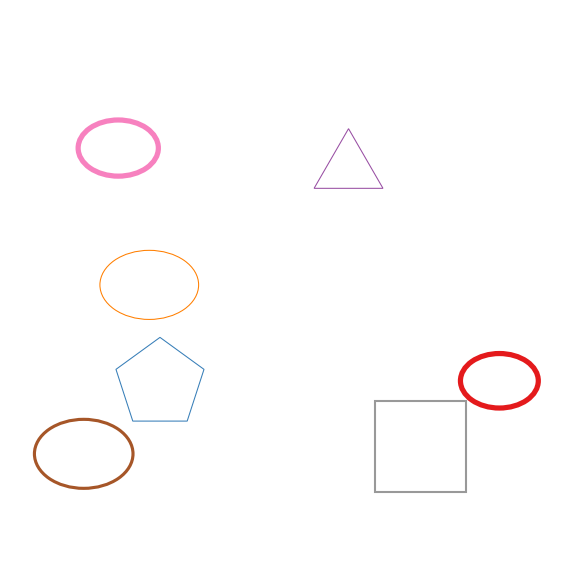[{"shape": "oval", "thickness": 2.5, "radius": 0.34, "center": [0.865, 0.34]}, {"shape": "pentagon", "thickness": 0.5, "radius": 0.4, "center": [0.277, 0.335]}, {"shape": "triangle", "thickness": 0.5, "radius": 0.34, "center": [0.604, 0.707]}, {"shape": "oval", "thickness": 0.5, "radius": 0.43, "center": [0.258, 0.506]}, {"shape": "oval", "thickness": 1.5, "radius": 0.43, "center": [0.145, 0.213]}, {"shape": "oval", "thickness": 2.5, "radius": 0.35, "center": [0.205, 0.743]}, {"shape": "square", "thickness": 1, "radius": 0.4, "center": [0.729, 0.226]}]